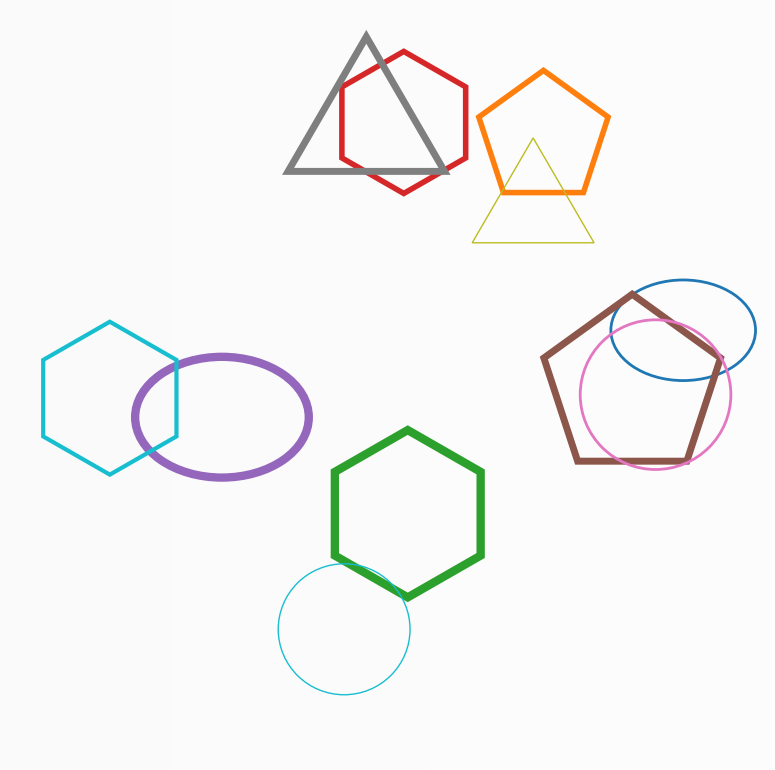[{"shape": "oval", "thickness": 1, "radius": 0.47, "center": [0.882, 0.571]}, {"shape": "pentagon", "thickness": 2, "radius": 0.44, "center": [0.701, 0.821]}, {"shape": "hexagon", "thickness": 3, "radius": 0.54, "center": [0.526, 0.333]}, {"shape": "hexagon", "thickness": 2, "radius": 0.46, "center": [0.521, 0.841]}, {"shape": "oval", "thickness": 3, "radius": 0.56, "center": [0.286, 0.458]}, {"shape": "pentagon", "thickness": 2.5, "radius": 0.6, "center": [0.816, 0.498]}, {"shape": "circle", "thickness": 1, "radius": 0.49, "center": [0.846, 0.487]}, {"shape": "triangle", "thickness": 2.5, "radius": 0.58, "center": [0.473, 0.836]}, {"shape": "triangle", "thickness": 0.5, "radius": 0.45, "center": [0.688, 0.73]}, {"shape": "hexagon", "thickness": 1.5, "radius": 0.5, "center": [0.142, 0.483]}, {"shape": "circle", "thickness": 0.5, "radius": 0.43, "center": [0.444, 0.183]}]